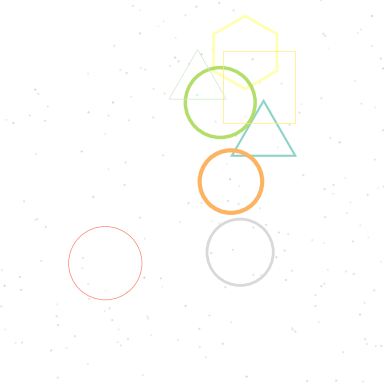[{"shape": "triangle", "thickness": 1.5, "radius": 0.48, "center": [0.685, 0.643]}, {"shape": "hexagon", "thickness": 2, "radius": 0.48, "center": [0.637, 0.864]}, {"shape": "circle", "thickness": 0.5, "radius": 0.48, "center": [0.274, 0.316]}, {"shape": "circle", "thickness": 3, "radius": 0.41, "center": [0.6, 0.528]}, {"shape": "circle", "thickness": 2.5, "radius": 0.45, "center": [0.572, 0.734]}, {"shape": "circle", "thickness": 2, "radius": 0.43, "center": [0.624, 0.345]}, {"shape": "triangle", "thickness": 0.5, "radius": 0.43, "center": [0.513, 0.785]}, {"shape": "square", "thickness": 0.5, "radius": 0.47, "center": [0.673, 0.774]}]